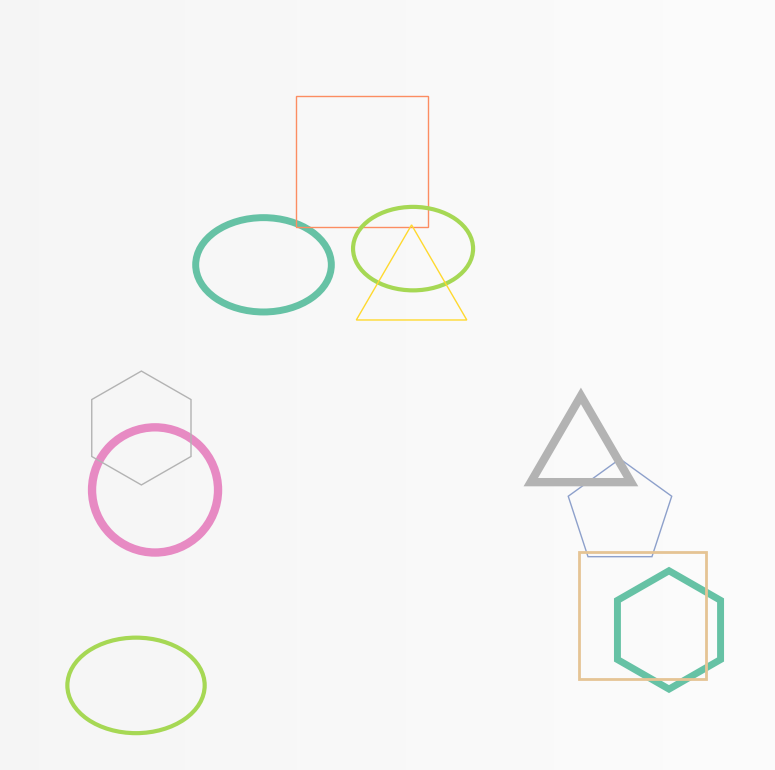[{"shape": "hexagon", "thickness": 2.5, "radius": 0.38, "center": [0.863, 0.182]}, {"shape": "oval", "thickness": 2.5, "radius": 0.44, "center": [0.34, 0.656]}, {"shape": "square", "thickness": 0.5, "radius": 0.42, "center": [0.467, 0.791]}, {"shape": "pentagon", "thickness": 0.5, "radius": 0.35, "center": [0.8, 0.334]}, {"shape": "circle", "thickness": 3, "radius": 0.41, "center": [0.2, 0.364]}, {"shape": "oval", "thickness": 1.5, "radius": 0.39, "center": [0.533, 0.677]}, {"shape": "oval", "thickness": 1.5, "radius": 0.44, "center": [0.176, 0.11]}, {"shape": "triangle", "thickness": 0.5, "radius": 0.41, "center": [0.531, 0.626]}, {"shape": "square", "thickness": 1, "radius": 0.41, "center": [0.829, 0.201]}, {"shape": "hexagon", "thickness": 0.5, "radius": 0.37, "center": [0.182, 0.444]}, {"shape": "triangle", "thickness": 3, "radius": 0.37, "center": [0.75, 0.411]}]